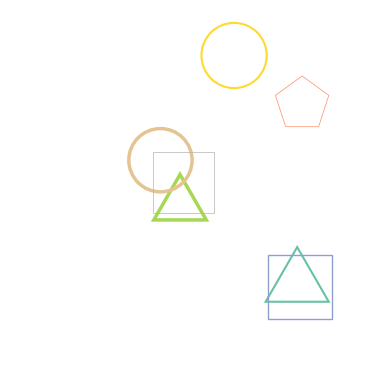[{"shape": "triangle", "thickness": 1.5, "radius": 0.47, "center": [0.772, 0.264]}, {"shape": "pentagon", "thickness": 0.5, "radius": 0.36, "center": [0.785, 0.73]}, {"shape": "square", "thickness": 1, "radius": 0.41, "center": [0.779, 0.255]}, {"shape": "triangle", "thickness": 2.5, "radius": 0.39, "center": [0.468, 0.468]}, {"shape": "circle", "thickness": 1.5, "radius": 0.42, "center": [0.608, 0.856]}, {"shape": "circle", "thickness": 2.5, "radius": 0.41, "center": [0.417, 0.584]}, {"shape": "square", "thickness": 0.5, "radius": 0.4, "center": [0.476, 0.526]}]